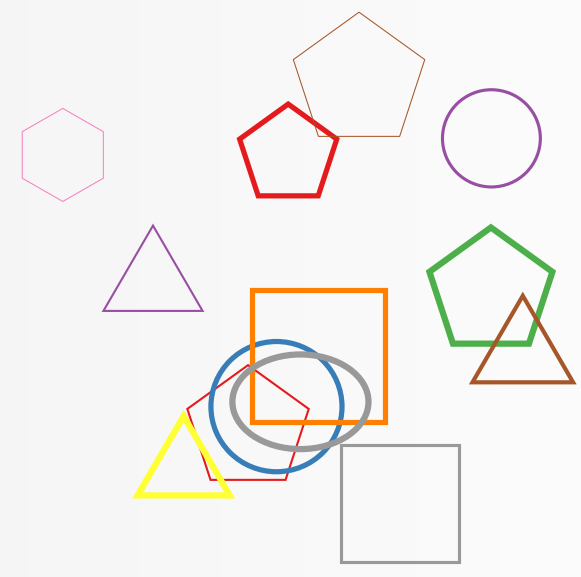[{"shape": "pentagon", "thickness": 2.5, "radius": 0.44, "center": [0.496, 0.731]}, {"shape": "pentagon", "thickness": 1, "radius": 0.55, "center": [0.427, 0.257]}, {"shape": "circle", "thickness": 2.5, "radius": 0.56, "center": [0.476, 0.295]}, {"shape": "pentagon", "thickness": 3, "radius": 0.56, "center": [0.845, 0.494]}, {"shape": "triangle", "thickness": 1, "radius": 0.49, "center": [0.263, 0.51]}, {"shape": "circle", "thickness": 1.5, "radius": 0.42, "center": [0.845, 0.76]}, {"shape": "square", "thickness": 2.5, "radius": 0.57, "center": [0.547, 0.382]}, {"shape": "triangle", "thickness": 3, "radius": 0.46, "center": [0.316, 0.187]}, {"shape": "triangle", "thickness": 2, "radius": 0.5, "center": [0.899, 0.387]}, {"shape": "pentagon", "thickness": 0.5, "radius": 0.59, "center": [0.618, 0.859]}, {"shape": "hexagon", "thickness": 0.5, "radius": 0.4, "center": [0.108, 0.731]}, {"shape": "oval", "thickness": 3, "radius": 0.59, "center": [0.517, 0.303]}, {"shape": "square", "thickness": 1.5, "radius": 0.5, "center": [0.688, 0.127]}]